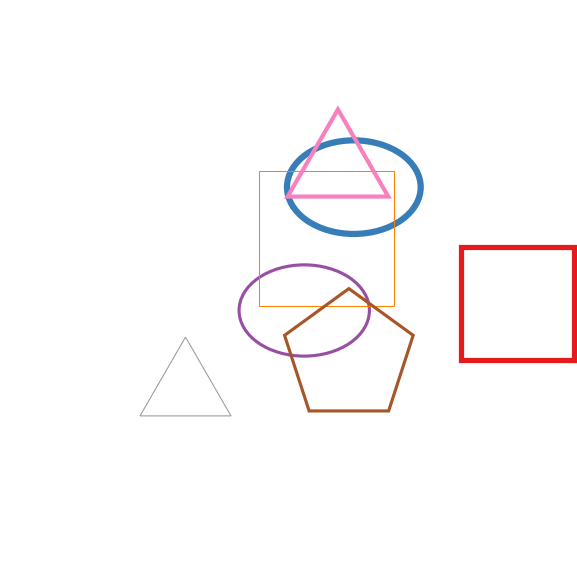[{"shape": "square", "thickness": 2.5, "radius": 0.49, "center": [0.896, 0.473]}, {"shape": "oval", "thickness": 3, "radius": 0.58, "center": [0.613, 0.675]}, {"shape": "oval", "thickness": 1.5, "radius": 0.56, "center": [0.527, 0.462]}, {"shape": "square", "thickness": 0.5, "radius": 0.58, "center": [0.565, 0.586]}, {"shape": "pentagon", "thickness": 1.5, "radius": 0.59, "center": [0.604, 0.382]}, {"shape": "triangle", "thickness": 2, "radius": 0.5, "center": [0.585, 0.709]}, {"shape": "triangle", "thickness": 0.5, "radius": 0.45, "center": [0.321, 0.324]}]